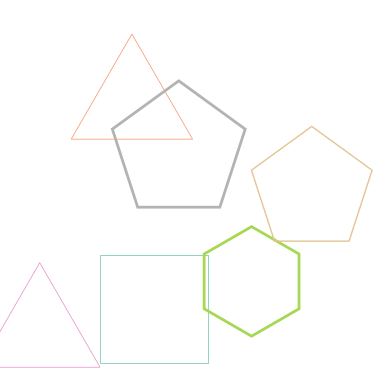[{"shape": "square", "thickness": 0.5, "radius": 0.7, "center": [0.4, 0.198]}, {"shape": "triangle", "thickness": 0.5, "radius": 0.91, "center": [0.343, 0.73]}, {"shape": "triangle", "thickness": 0.5, "radius": 0.9, "center": [0.103, 0.137]}, {"shape": "hexagon", "thickness": 2, "radius": 0.71, "center": [0.653, 0.269]}, {"shape": "pentagon", "thickness": 1, "radius": 0.82, "center": [0.81, 0.507]}, {"shape": "pentagon", "thickness": 2, "radius": 0.91, "center": [0.464, 0.609]}]